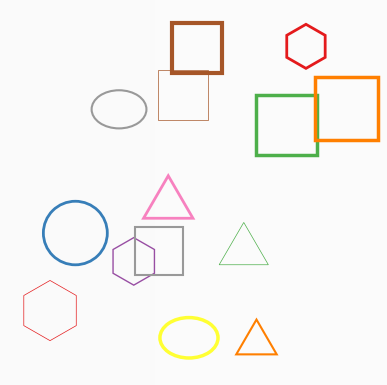[{"shape": "hexagon", "thickness": 2, "radius": 0.29, "center": [0.79, 0.88]}, {"shape": "hexagon", "thickness": 0.5, "radius": 0.39, "center": [0.129, 0.193]}, {"shape": "circle", "thickness": 2, "radius": 0.41, "center": [0.194, 0.395]}, {"shape": "triangle", "thickness": 0.5, "radius": 0.37, "center": [0.629, 0.349]}, {"shape": "square", "thickness": 2.5, "radius": 0.39, "center": [0.739, 0.675]}, {"shape": "hexagon", "thickness": 1, "radius": 0.31, "center": [0.345, 0.321]}, {"shape": "triangle", "thickness": 1.5, "radius": 0.3, "center": [0.662, 0.11]}, {"shape": "square", "thickness": 2.5, "radius": 0.41, "center": [0.893, 0.718]}, {"shape": "oval", "thickness": 2.5, "radius": 0.37, "center": [0.488, 0.123]}, {"shape": "square", "thickness": 3, "radius": 0.33, "center": [0.508, 0.875]}, {"shape": "square", "thickness": 0.5, "radius": 0.32, "center": [0.472, 0.754]}, {"shape": "triangle", "thickness": 2, "radius": 0.37, "center": [0.434, 0.47]}, {"shape": "oval", "thickness": 1.5, "radius": 0.35, "center": [0.307, 0.716]}, {"shape": "square", "thickness": 1.5, "radius": 0.31, "center": [0.41, 0.348]}]